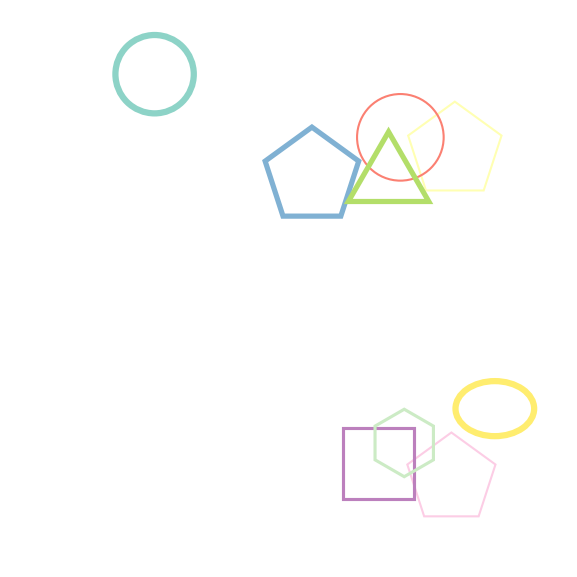[{"shape": "circle", "thickness": 3, "radius": 0.34, "center": [0.268, 0.871]}, {"shape": "pentagon", "thickness": 1, "radius": 0.43, "center": [0.788, 0.738]}, {"shape": "circle", "thickness": 1, "radius": 0.37, "center": [0.693, 0.761]}, {"shape": "pentagon", "thickness": 2.5, "radius": 0.43, "center": [0.54, 0.694]}, {"shape": "triangle", "thickness": 2.5, "radius": 0.4, "center": [0.673, 0.69]}, {"shape": "pentagon", "thickness": 1, "radius": 0.4, "center": [0.782, 0.17]}, {"shape": "square", "thickness": 1.5, "radius": 0.31, "center": [0.656, 0.197]}, {"shape": "hexagon", "thickness": 1.5, "radius": 0.29, "center": [0.7, 0.232]}, {"shape": "oval", "thickness": 3, "radius": 0.34, "center": [0.857, 0.292]}]